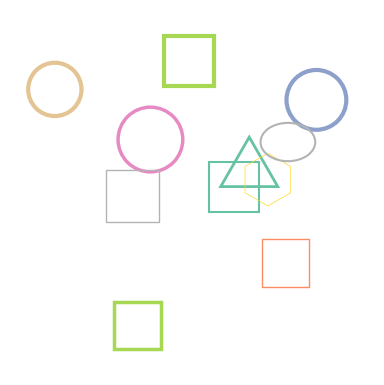[{"shape": "square", "thickness": 1.5, "radius": 0.32, "center": [0.608, 0.515]}, {"shape": "triangle", "thickness": 2, "radius": 0.43, "center": [0.647, 0.558]}, {"shape": "square", "thickness": 1, "radius": 0.31, "center": [0.741, 0.317]}, {"shape": "circle", "thickness": 3, "radius": 0.39, "center": [0.822, 0.741]}, {"shape": "circle", "thickness": 2.5, "radius": 0.42, "center": [0.391, 0.638]}, {"shape": "square", "thickness": 3, "radius": 0.32, "center": [0.491, 0.841]}, {"shape": "square", "thickness": 2.5, "radius": 0.31, "center": [0.358, 0.154]}, {"shape": "hexagon", "thickness": 0.5, "radius": 0.34, "center": [0.696, 0.534]}, {"shape": "circle", "thickness": 3, "radius": 0.35, "center": [0.142, 0.768]}, {"shape": "square", "thickness": 1, "radius": 0.34, "center": [0.344, 0.491]}, {"shape": "oval", "thickness": 1.5, "radius": 0.36, "center": [0.748, 0.631]}]